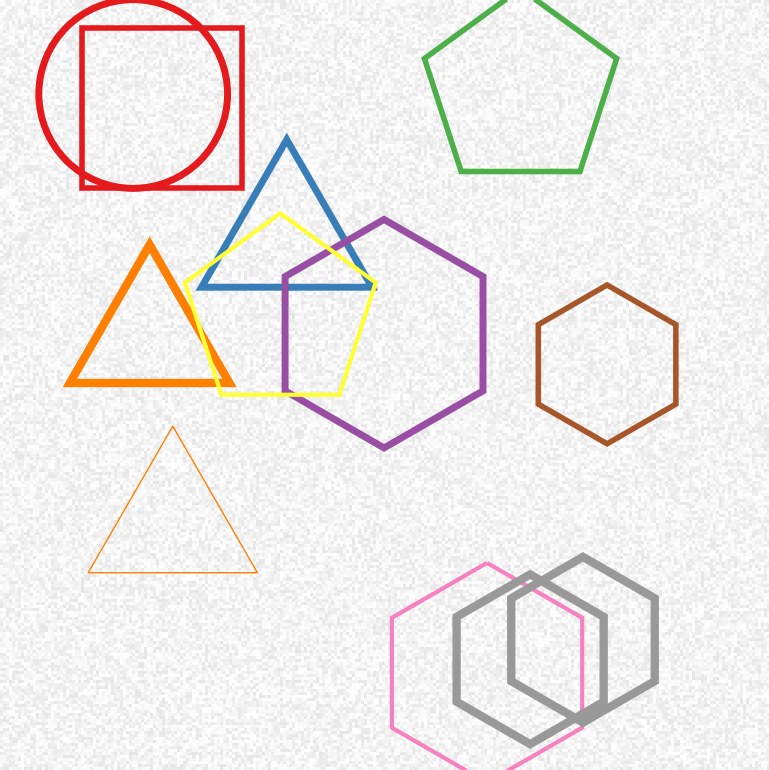[{"shape": "circle", "thickness": 2.5, "radius": 0.61, "center": [0.173, 0.878]}, {"shape": "square", "thickness": 2, "radius": 0.52, "center": [0.21, 0.859]}, {"shape": "triangle", "thickness": 2.5, "radius": 0.64, "center": [0.372, 0.691]}, {"shape": "pentagon", "thickness": 2, "radius": 0.66, "center": [0.676, 0.883]}, {"shape": "hexagon", "thickness": 2.5, "radius": 0.74, "center": [0.499, 0.567]}, {"shape": "triangle", "thickness": 3, "radius": 0.6, "center": [0.194, 0.562]}, {"shape": "triangle", "thickness": 0.5, "radius": 0.63, "center": [0.224, 0.32]}, {"shape": "pentagon", "thickness": 1.5, "radius": 0.65, "center": [0.364, 0.593]}, {"shape": "hexagon", "thickness": 2, "radius": 0.52, "center": [0.788, 0.527]}, {"shape": "hexagon", "thickness": 1.5, "radius": 0.71, "center": [0.632, 0.126]}, {"shape": "hexagon", "thickness": 3, "radius": 0.55, "center": [0.688, 0.144]}, {"shape": "hexagon", "thickness": 3, "radius": 0.54, "center": [0.757, 0.169]}]